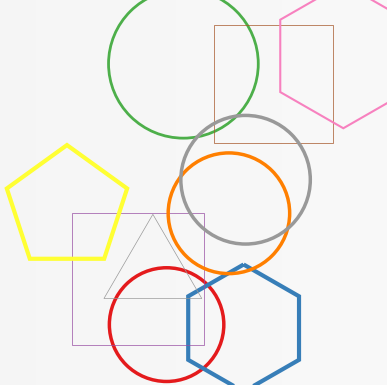[{"shape": "circle", "thickness": 2.5, "radius": 0.74, "center": [0.43, 0.157]}, {"shape": "hexagon", "thickness": 3, "radius": 0.83, "center": [0.629, 0.148]}, {"shape": "circle", "thickness": 2, "radius": 0.97, "center": [0.473, 0.834]}, {"shape": "square", "thickness": 0.5, "radius": 0.86, "center": [0.356, 0.275]}, {"shape": "circle", "thickness": 2.5, "radius": 0.78, "center": [0.591, 0.446]}, {"shape": "pentagon", "thickness": 3, "radius": 0.82, "center": [0.173, 0.46]}, {"shape": "square", "thickness": 0.5, "radius": 0.77, "center": [0.705, 0.782]}, {"shape": "hexagon", "thickness": 1.5, "radius": 0.94, "center": [0.886, 0.855]}, {"shape": "triangle", "thickness": 0.5, "radius": 0.73, "center": [0.394, 0.298]}, {"shape": "circle", "thickness": 2.5, "radius": 0.84, "center": [0.634, 0.533]}]